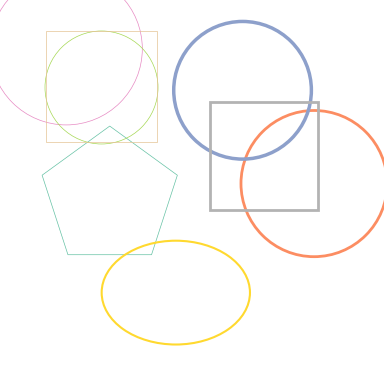[{"shape": "pentagon", "thickness": 0.5, "radius": 0.92, "center": [0.285, 0.488]}, {"shape": "circle", "thickness": 2, "radius": 0.95, "center": [0.816, 0.523]}, {"shape": "circle", "thickness": 2.5, "radius": 0.89, "center": [0.63, 0.766]}, {"shape": "circle", "thickness": 0.5, "radius": 0.99, "center": [0.172, 0.873]}, {"shape": "circle", "thickness": 0.5, "radius": 0.73, "center": [0.264, 0.773]}, {"shape": "oval", "thickness": 1.5, "radius": 0.96, "center": [0.457, 0.24]}, {"shape": "square", "thickness": 0.5, "radius": 0.72, "center": [0.263, 0.776]}, {"shape": "square", "thickness": 2, "radius": 0.7, "center": [0.687, 0.594]}]